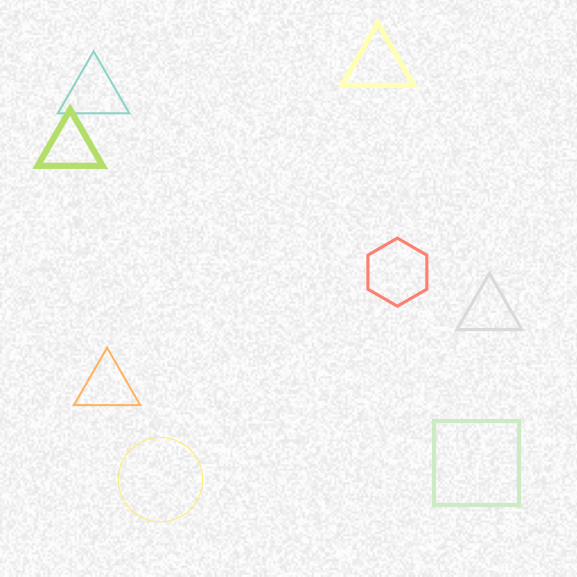[{"shape": "triangle", "thickness": 1, "radius": 0.36, "center": [0.162, 0.839]}, {"shape": "triangle", "thickness": 2.5, "radius": 0.36, "center": [0.654, 0.887]}, {"shape": "hexagon", "thickness": 1.5, "radius": 0.29, "center": [0.688, 0.528]}, {"shape": "triangle", "thickness": 1, "radius": 0.33, "center": [0.185, 0.331]}, {"shape": "triangle", "thickness": 3, "radius": 0.32, "center": [0.121, 0.744]}, {"shape": "triangle", "thickness": 1.5, "radius": 0.32, "center": [0.847, 0.461]}, {"shape": "square", "thickness": 2, "radius": 0.36, "center": [0.825, 0.197]}, {"shape": "circle", "thickness": 0.5, "radius": 0.36, "center": [0.278, 0.169]}]